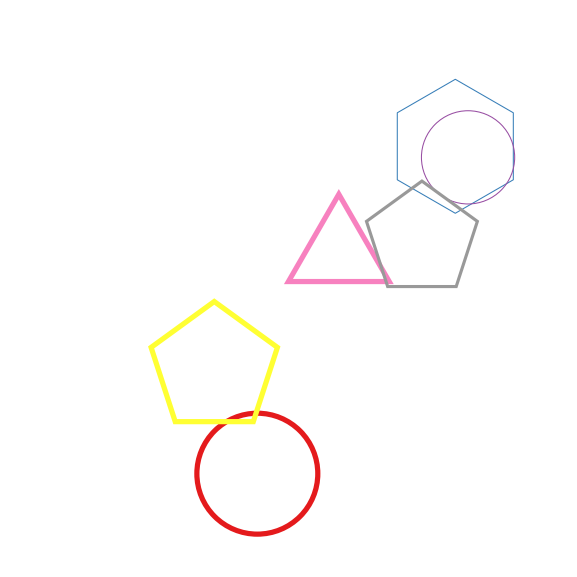[{"shape": "circle", "thickness": 2.5, "radius": 0.52, "center": [0.446, 0.179]}, {"shape": "hexagon", "thickness": 0.5, "radius": 0.58, "center": [0.788, 0.746]}, {"shape": "circle", "thickness": 0.5, "radius": 0.4, "center": [0.81, 0.727]}, {"shape": "pentagon", "thickness": 2.5, "radius": 0.57, "center": [0.371, 0.362]}, {"shape": "triangle", "thickness": 2.5, "radius": 0.5, "center": [0.587, 0.562]}, {"shape": "pentagon", "thickness": 1.5, "radius": 0.5, "center": [0.731, 0.585]}]